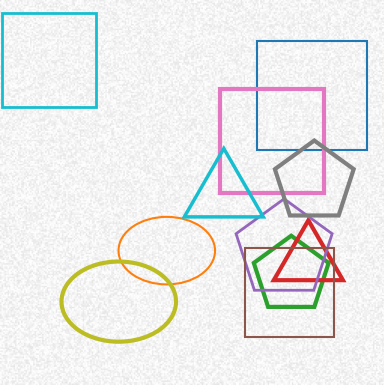[{"shape": "square", "thickness": 1.5, "radius": 0.71, "center": [0.81, 0.752]}, {"shape": "oval", "thickness": 1.5, "radius": 0.63, "center": [0.433, 0.349]}, {"shape": "pentagon", "thickness": 3, "radius": 0.51, "center": [0.756, 0.286]}, {"shape": "triangle", "thickness": 3, "radius": 0.52, "center": [0.801, 0.324]}, {"shape": "pentagon", "thickness": 2, "radius": 0.66, "center": [0.738, 0.352]}, {"shape": "square", "thickness": 1.5, "radius": 0.58, "center": [0.753, 0.24]}, {"shape": "square", "thickness": 3, "radius": 0.67, "center": [0.706, 0.635]}, {"shape": "pentagon", "thickness": 3, "radius": 0.54, "center": [0.816, 0.527]}, {"shape": "oval", "thickness": 3, "radius": 0.74, "center": [0.308, 0.217]}, {"shape": "square", "thickness": 2, "radius": 0.61, "center": [0.127, 0.845]}, {"shape": "triangle", "thickness": 2.5, "radius": 0.59, "center": [0.581, 0.496]}]